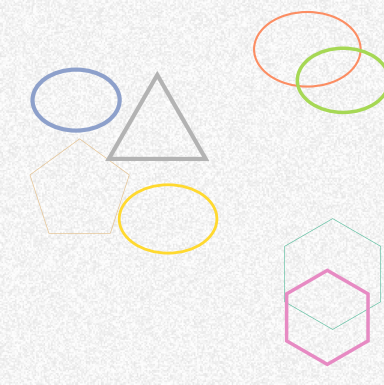[{"shape": "hexagon", "thickness": 0.5, "radius": 0.72, "center": [0.864, 0.288]}, {"shape": "oval", "thickness": 1.5, "radius": 0.69, "center": [0.798, 0.872]}, {"shape": "oval", "thickness": 3, "radius": 0.57, "center": [0.198, 0.74]}, {"shape": "hexagon", "thickness": 2.5, "radius": 0.61, "center": [0.85, 0.176]}, {"shape": "oval", "thickness": 2.5, "radius": 0.6, "center": [0.891, 0.791]}, {"shape": "oval", "thickness": 2, "radius": 0.63, "center": [0.437, 0.431]}, {"shape": "pentagon", "thickness": 0.5, "radius": 0.68, "center": [0.207, 0.504]}, {"shape": "triangle", "thickness": 3, "radius": 0.73, "center": [0.408, 0.66]}]